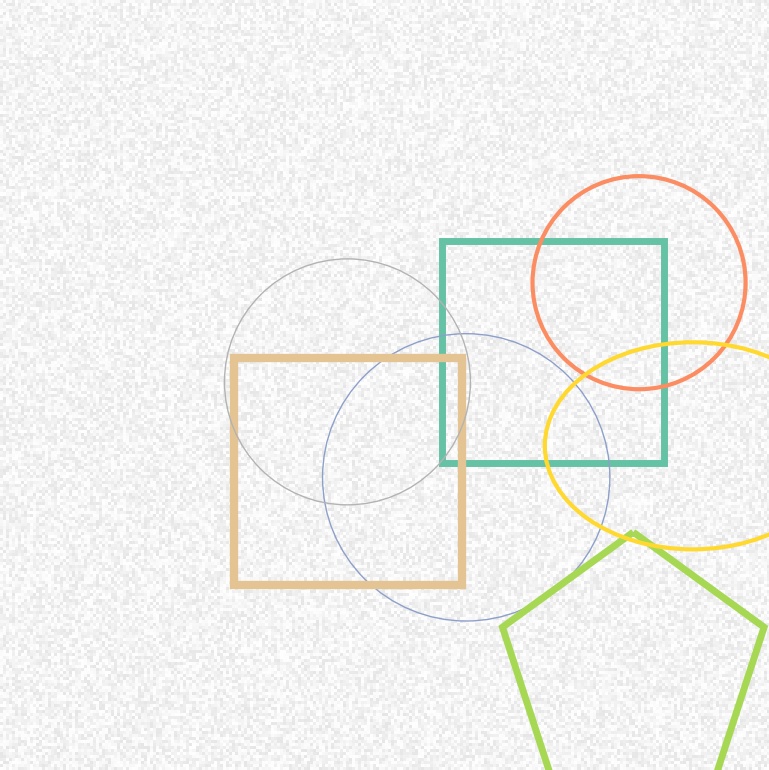[{"shape": "square", "thickness": 2.5, "radius": 0.72, "center": [0.718, 0.543]}, {"shape": "circle", "thickness": 1.5, "radius": 0.69, "center": [0.83, 0.633]}, {"shape": "circle", "thickness": 0.5, "radius": 0.93, "center": [0.605, 0.38]}, {"shape": "pentagon", "thickness": 2.5, "radius": 0.89, "center": [0.822, 0.13]}, {"shape": "oval", "thickness": 1.5, "radius": 0.96, "center": [0.9, 0.421]}, {"shape": "square", "thickness": 3, "radius": 0.74, "center": [0.452, 0.387]}, {"shape": "circle", "thickness": 0.5, "radius": 0.8, "center": [0.451, 0.504]}]